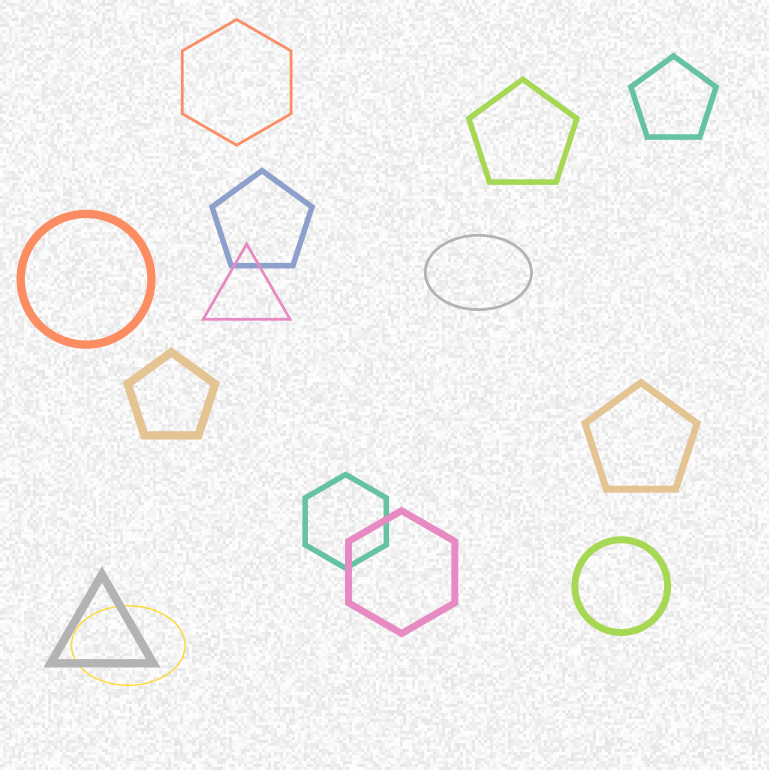[{"shape": "pentagon", "thickness": 2, "radius": 0.29, "center": [0.875, 0.869]}, {"shape": "hexagon", "thickness": 2, "radius": 0.3, "center": [0.449, 0.323]}, {"shape": "circle", "thickness": 3, "radius": 0.42, "center": [0.112, 0.637]}, {"shape": "hexagon", "thickness": 1, "radius": 0.41, "center": [0.307, 0.893]}, {"shape": "pentagon", "thickness": 2, "radius": 0.34, "center": [0.34, 0.71]}, {"shape": "triangle", "thickness": 1, "radius": 0.33, "center": [0.32, 0.618]}, {"shape": "hexagon", "thickness": 2.5, "radius": 0.4, "center": [0.522, 0.257]}, {"shape": "circle", "thickness": 2.5, "radius": 0.3, "center": [0.807, 0.239]}, {"shape": "pentagon", "thickness": 2, "radius": 0.37, "center": [0.679, 0.823]}, {"shape": "oval", "thickness": 0.5, "radius": 0.37, "center": [0.167, 0.162]}, {"shape": "pentagon", "thickness": 3, "radius": 0.3, "center": [0.223, 0.483]}, {"shape": "pentagon", "thickness": 2.5, "radius": 0.38, "center": [0.833, 0.427]}, {"shape": "oval", "thickness": 1, "radius": 0.34, "center": [0.621, 0.646]}, {"shape": "triangle", "thickness": 3, "radius": 0.38, "center": [0.132, 0.177]}]